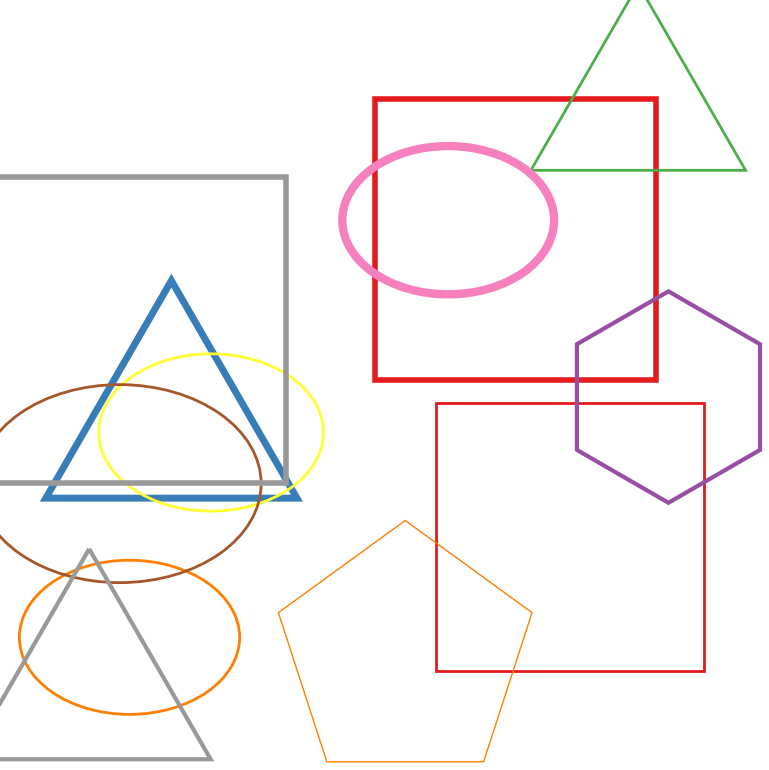[{"shape": "square", "thickness": 2, "radius": 0.91, "center": [0.669, 0.689]}, {"shape": "square", "thickness": 1, "radius": 0.87, "center": [0.74, 0.302]}, {"shape": "triangle", "thickness": 2.5, "radius": 0.94, "center": [0.223, 0.447]}, {"shape": "triangle", "thickness": 1, "radius": 0.8, "center": [0.829, 0.859]}, {"shape": "hexagon", "thickness": 1.5, "radius": 0.69, "center": [0.868, 0.484]}, {"shape": "pentagon", "thickness": 0.5, "radius": 0.87, "center": [0.526, 0.151]}, {"shape": "oval", "thickness": 1, "radius": 0.72, "center": [0.168, 0.172]}, {"shape": "oval", "thickness": 1, "radius": 0.73, "center": [0.274, 0.438]}, {"shape": "oval", "thickness": 1, "radius": 0.92, "center": [0.155, 0.372]}, {"shape": "oval", "thickness": 3, "radius": 0.69, "center": [0.582, 0.714]}, {"shape": "triangle", "thickness": 1.5, "radius": 0.91, "center": [0.116, 0.105]}, {"shape": "square", "thickness": 2, "radius": 0.99, "center": [0.172, 0.571]}]